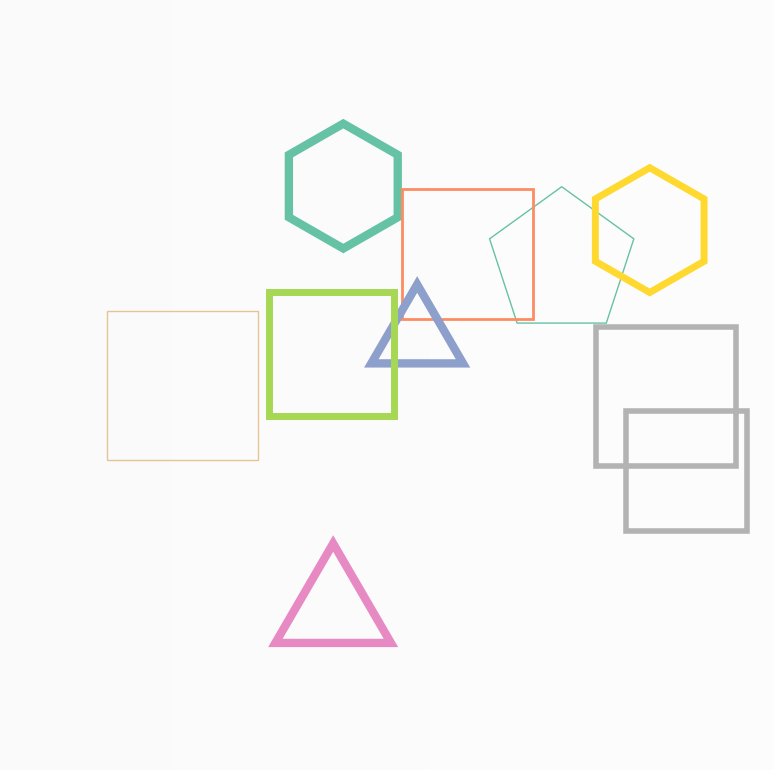[{"shape": "hexagon", "thickness": 3, "radius": 0.41, "center": [0.443, 0.758]}, {"shape": "pentagon", "thickness": 0.5, "radius": 0.49, "center": [0.725, 0.66]}, {"shape": "square", "thickness": 1, "radius": 0.42, "center": [0.604, 0.67]}, {"shape": "triangle", "thickness": 3, "radius": 0.34, "center": [0.538, 0.562]}, {"shape": "triangle", "thickness": 3, "radius": 0.43, "center": [0.43, 0.208]}, {"shape": "square", "thickness": 2.5, "radius": 0.4, "center": [0.428, 0.54]}, {"shape": "hexagon", "thickness": 2.5, "radius": 0.4, "center": [0.838, 0.701]}, {"shape": "square", "thickness": 0.5, "radius": 0.49, "center": [0.235, 0.499]}, {"shape": "square", "thickness": 2, "radius": 0.39, "center": [0.886, 0.388]}, {"shape": "square", "thickness": 2, "radius": 0.45, "center": [0.86, 0.485]}]